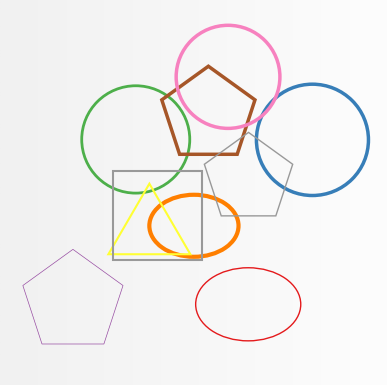[{"shape": "oval", "thickness": 1, "radius": 0.68, "center": [0.641, 0.21]}, {"shape": "circle", "thickness": 2.5, "radius": 0.72, "center": [0.806, 0.637]}, {"shape": "circle", "thickness": 2, "radius": 0.7, "center": [0.35, 0.638]}, {"shape": "pentagon", "thickness": 0.5, "radius": 0.68, "center": [0.188, 0.216]}, {"shape": "oval", "thickness": 3, "radius": 0.58, "center": [0.5, 0.414]}, {"shape": "triangle", "thickness": 1.5, "radius": 0.61, "center": [0.386, 0.401]}, {"shape": "pentagon", "thickness": 2.5, "radius": 0.63, "center": [0.538, 0.702]}, {"shape": "circle", "thickness": 2.5, "radius": 0.67, "center": [0.588, 0.8]}, {"shape": "pentagon", "thickness": 1, "radius": 0.6, "center": [0.641, 0.536]}, {"shape": "square", "thickness": 1.5, "radius": 0.58, "center": [0.407, 0.441]}]